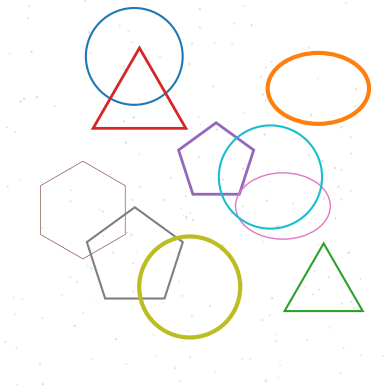[{"shape": "circle", "thickness": 1.5, "radius": 0.63, "center": [0.349, 0.853]}, {"shape": "oval", "thickness": 3, "radius": 0.66, "center": [0.827, 0.77]}, {"shape": "triangle", "thickness": 1.5, "radius": 0.59, "center": [0.841, 0.251]}, {"shape": "triangle", "thickness": 2, "radius": 0.7, "center": [0.362, 0.736]}, {"shape": "pentagon", "thickness": 2, "radius": 0.51, "center": [0.561, 0.579]}, {"shape": "hexagon", "thickness": 0.5, "radius": 0.63, "center": [0.215, 0.454]}, {"shape": "oval", "thickness": 1, "radius": 0.62, "center": [0.735, 0.465]}, {"shape": "pentagon", "thickness": 1.5, "radius": 0.66, "center": [0.35, 0.331]}, {"shape": "circle", "thickness": 3, "radius": 0.66, "center": [0.493, 0.255]}, {"shape": "circle", "thickness": 1.5, "radius": 0.67, "center": [0.702, 0.54]}]